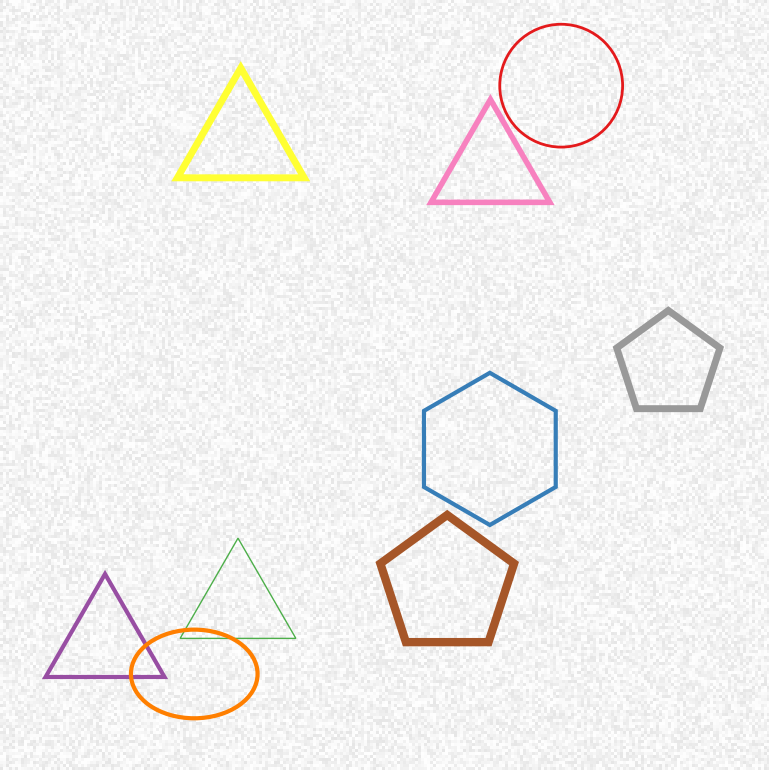[{"shape": "circle", "thickness": 1, "radius": 0.4, "center": [0.729, 0.889]}, {"shape": "hexagon", "thickness": 1.5, "radius": 0.49, "center": [0.636, 0.417]}, {"shape": "triangle", "thickness": 0.5, "radius": 0.43, "center": [0.309, 0.214]}, {"shape": "triangle", "thickness": 1.5, "radius": 0.45, "center": [0.136, 0.165]}, {"shape": "oval", "thickness": 1.5, "radius": 0.41, "center": [0.252, 0.125]}, {"shape": "triangle", "thickness": 2.5, "radius": 0.48, "center": [0.313, 0.817]}, {"shape": "pentagon", "thickness": 3, "radius": 0.46, "center": [0.581, 0.24]}, {"shape": "triangle", "thickness": 2, "radius": 0.45, "center": [0.637, 0.782]}, {"shape": "pentagon", "thickness": 2.5, "radius": 0.35, "center": [0.868, 0.526]}]